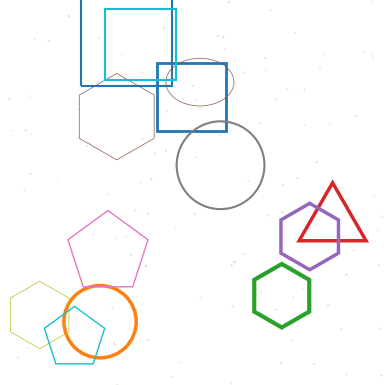[{"shape": "square", "thickness": 1.5, "radius": 0.59, "center": [0.328, 0.895]}, {"shape": "square", "thickness": 2, "radius": 0.45, "center": [0.498, 0.748]}, {"shape": "circle", "thickness": 2.5, "radius": 0.47, "center": [0.26, 0.164]}, {"shape": "hexagon", "thickness": 3, "radius": 0.41, "center": [0.732, 0.232]}, {"shape": "triangle", "thickness": 2.5, "radius": 0.5, "center": [0.864, 0.425]}, {"shape": "hexagon", "thickness": 2.5, "radius": 0.43, "center": [0.804, 0.386]}, {"shape": "hexagon", "thickness": 0.5, "radius": 0.56, "center": [0.303, 0.697]}, {"shape": "oval", "thickness": 0.5, "radius": 0.44, "center": [0.519, 0.787]}, {"shape": "pentagon", "thickness": 1, "radius": 0.55, "center": [0.28, 0.344]}, {"shape": "circle", "thickness": 1.5, "radius": 0.57, "center": [0.573, 0.571]}, {"shape": "hexagon", "thickness": 0.5, "radius": 0.44, "center": [0.103, 0.182]}, {"shape": "pentagon", "thickness": 1, "radius": 0.41, "center": [0.194, 0.122]}, {"shape": "square", "thickness": 1.5, "radius": 0.46, "center": [0.365, 0.883]}]